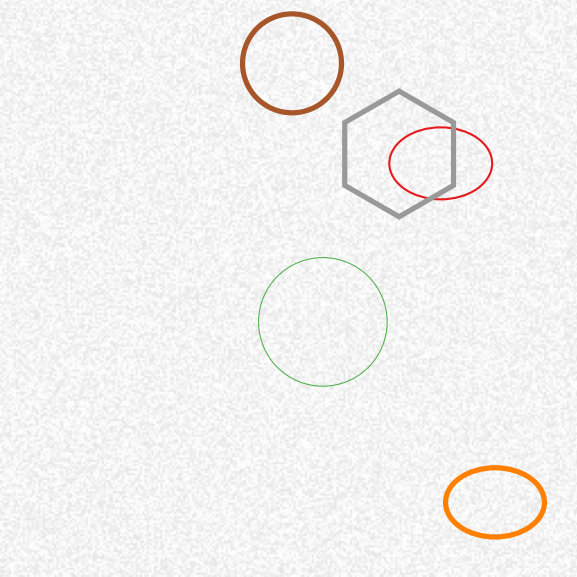[{"shape": "oval", "thickness": 1, "radius": 0.45, "center": [0.763, 0.716]}, {"shape": "circle", "thickness": 0.5, "radius": 0.56, "center": [0.559, 0.442]}, {"shape": "oval", "thickness": 2.5, "radius": 0.43, "center": [0.857, 0.129]}, {"shape": "circle", "thickness": 2.5, "radius": 0.43, "center": [0.506, 0.889]}, {"shape": "hexagon", "thickness": 2.5, "radius": 0.54, "center": [0.691, 0.733]}]